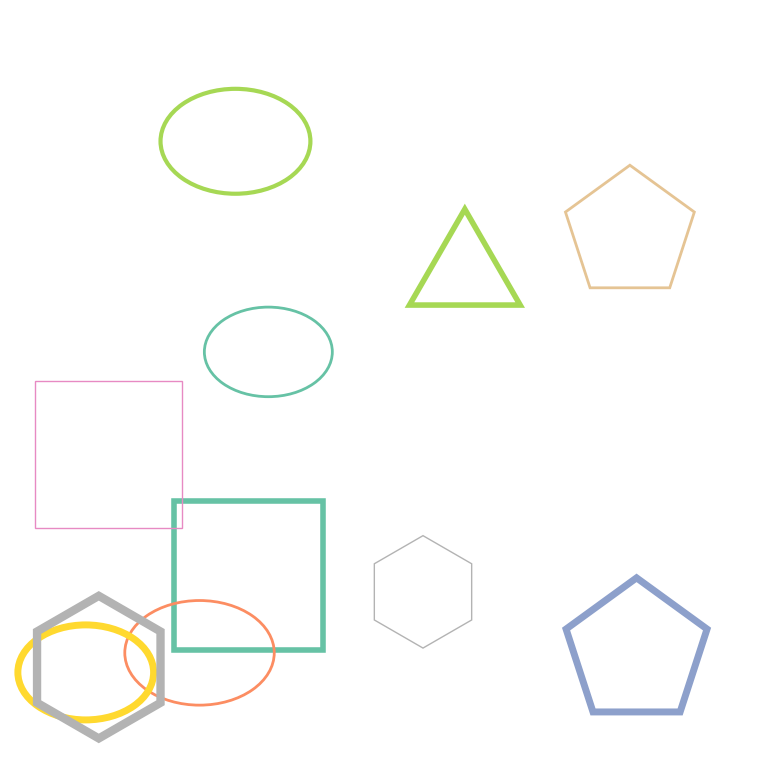[{"shape": "square", "thickness": 2, "radius": 0.48, "center": [0.322, 0.252]}, {"shape": "oval", "thickness": 1, "radius": 0.42, "center": [0.348, 0.543]}, {"shape": "oval", "thickness": 1, "radius": 0.49, "center": [0.259, 0.152]}, {"shape": "pentagon", "thickness": 2.5, "radius": 0.48, "center": [0.827, 0.153]}, {"shape": "square", "thickness": 0.5, "radius": 0.48, "center": [0.141, 0.41]}, {"shape": "triangle", "thickness": 2, "radius": 0.41, "center": [0.604, 0.645]}, {"shape": "oval", "thickness": 1.5, "radius": 0.49, "center": [0.306, 0.817]}, {"shape": "oval", "thickness": 2.5, "radius": 0.44, "center": [0.111, 0.127]}, {"shape": "pentagon", "thickness": 1, "radius": 0.44, "center": [0.818, 0.697]}, {"shape": "hexagon", "thickness": 0.5, "radius": 0.36, "center": [0.549, 0.231]}, {"shape": "hexagon", "thickness": 3, "radius": 0.46, "center": [0.128, 0.134]}]